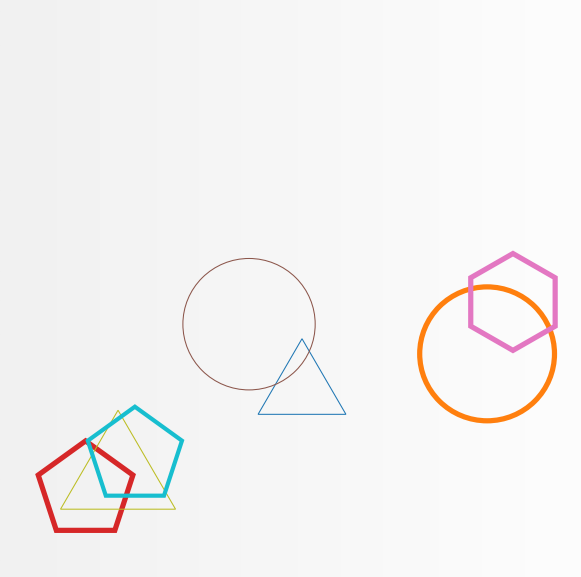[{"shape": "triangle", "thickness": 0.5, "radius": 0.44, "center": [0.52, 0.325]}, {"shape": "circle", "thickness": 2.5, "radius": 0.58, "center": [0.838, 0.386]}, {"shape": "pentagon", "thickness": 2.5, "radius": 0.43, "center": [0.147, 0.15]}, {"shape": "circle", "thickness": 0.5, "radius": 0.57, "center": [0.428, 0.438]}, {"shape": "hexagon", "thickness": 2.5, "radius": 0.42, "center": [0.883, 0.476]}, {"shape": "triangle", "thickness": 0.5, "radius": 0.57, "center": [0.203, 0.175]}, {"shape": "pentagon", "thickness": 2, "radius": 0.43, "center": [0.232, 0.21]}]